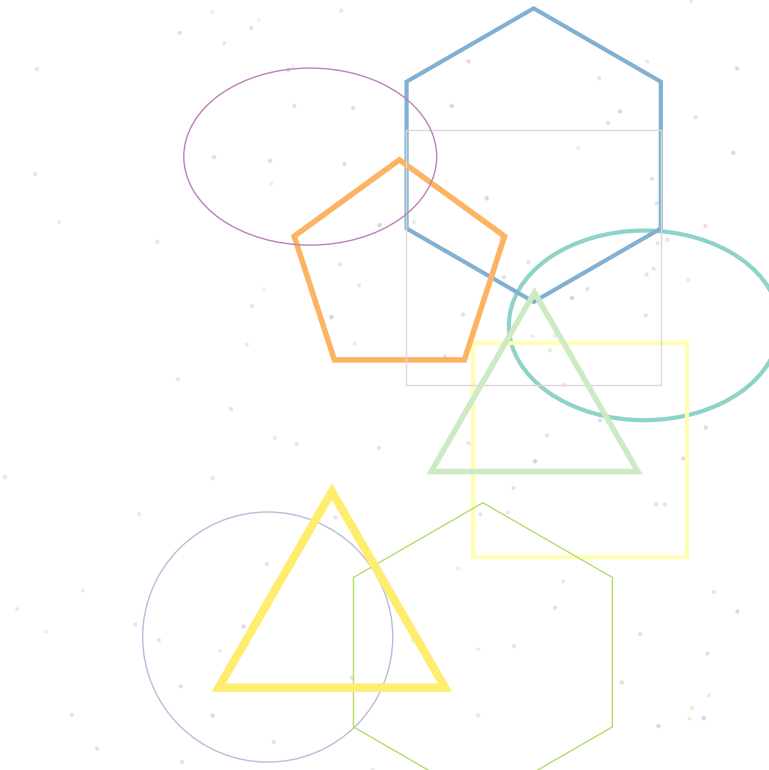[{"shape": "oval", "thickness": 1.5, "radius": 0.88, "center": [0.837, 0.577]}, {"shape": "square", "thickness": 1.5, "radius": 0.7, "center": [0.754, 0.416]}, {"shape": "circle", "thickness": 0.5, "radius": 0.81, "center": [0.348, 0.173]}, {"shape": "hexagon", "thickness": 1.5, "radius": 0.95, "center": [0.693, 0.799]}, {"shape": "pentagon", "thickness": 2, "radius": 0.72, "center": [0.519, 0.649]}, {"shape": "hexagon", "thickness": 0.5, "radius": 0.97, "center": [0.627, 0.153]}, {"shape": "square", "thickness": 0.5, "radius": 0.83, "center": [0.693, 0.665]}, {"shape": "oval", "thickness": 0.5, "radius": 0.82, "center": [0.403, 0.797]}, {"shape": "triangle", "thickness": 2, "radius": 0.77, "center": [0.694, 0.465]}, {"shape": "triangle", "thickness": 3, "radius": 0.85, "center": [0.431, 0.192]}]